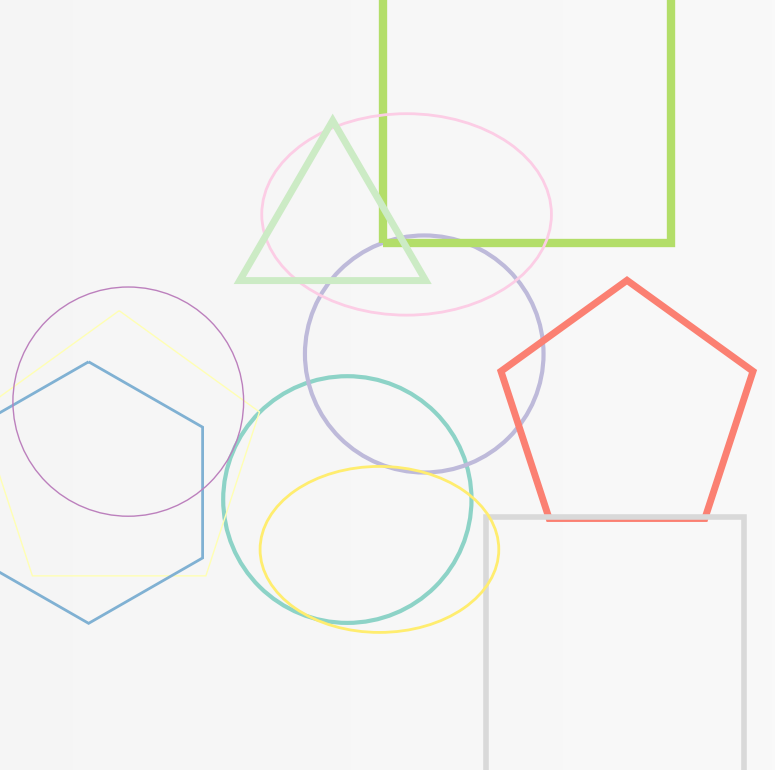[{"shape": "circle", "thickness": 1.5, "radius": 0.8, "center": [0.448, 0.351]}, {"shape": "pentagon", "thickness": 0.5, "radius": 0.95, "center": [0.154, 0.406]}, {"shape": "circle", "thickness": 1.5, "radius": 0.77, "center": [0.547, 0.54]}, {"shape": "pentagon", "thickness": 2.5, "radius": 0.85, "center": [0.809, 0.465]}, {"shape": "hexagon", "thickness": 1, "radius": 0.85, "center": [0.114, 0.36]}, {"shape": "square", "thickness": 3, "radius": 0.93, "center": [0.68, 0.87]}, {"shape": "oval", "thickness": 1, "radius": 0.93, "center": [0.525, 0.722]}, {"shape": "square", "thickness": 2, "radius": 0.83, "center": [0.793, 0.162]}, {"shape": "circle", "thickness": 0.5, "radius": 0.74, "center": [0.165, 0.478]}, {"shape": "triangle", "thickness": 2.5, "radius": 0.69, "center": [0.429, 0.705]}, {"shape": "oval", "thickness": 1, "radius": 0.77, "center": [0.49, 0.286]}]